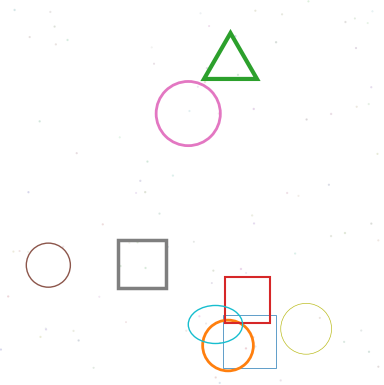[{"shape": "square", "thickness": 0.5, "radius": 0.34, "center": [0.647, 0.112]}, {"shape": "circle", "thickness": 2, "radius": 0.33, "center": [0.592, 0.103]}, {"shape": "triangle", "thickness": 3, "radius": 0.4, "center": [0.599, 0.835]}, {"shape": "square", "thickness": 1.5, "radius": 0.3, "center": [0.643, 0.221]}, {"shape": "circle", "thickness": 1, "radius": 0.29, "center": [0.126, 0.311]}, {"shape": "circle", "thickness": 2, "radius": 0.42, "center": [0.489, 0.705]}, {"shape": "square", "thickness": 2.5, "radius": 0.31, "center": [0.369, 0.315]}, {"shape": "circle", "thickness": 0.5, "radius": 0.33, "center": [0.795, 0.146]}, {"shape": "oval", "thickness": 1, "radius": 0.35, "center": [0.56, 0.157]}]